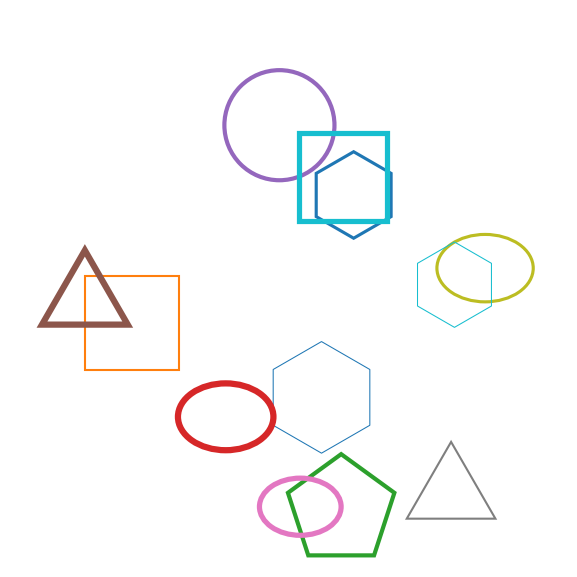[{"shape": "hexagon", "thickness": 1.5, "radius": 0.37, "center": [0.612, 0.661]}, {"shape": "hexagon", "thickness": 0.5, "radius": 0.48, "center": [0.557, 0.311]}, {"shape": "square", "thickness": 1, "radius": 0.41, "center": [0.228, 0.44]}, {"shape": "pentagon", "thickness": 2, "radius": 0.48, "center": [0.591, 0.116]}, {"shape": "oval", "thickness": 3, "radius": 0.41, "center": [0.391, 0.277]}, {"shape": "circle", "thickness": 2, "radius": 0.48, "center": [0.484, 0.782]}, {"shape": "triangle", "thickness": 3, "radius": 0.43, "center": [0.147, 0.48]}, {"shape": "oval", "thickness": 2.5, "radius": 0.35, "center": [0.52, 0.122]}, {"shape": "triangle", "thickness": 1, "radius": 0.44, "center": [0.781, 0.145]}, {"shape": "oval", "thickness": 1.5, "radius": 0.42, "center": [0.84, 0.535]}, {"shape": "square", "thickness": 2.5, "radius": 0.38, "center": [0.595, 0.693]}, {"shape": "hexagon", "thickness": 0.5, "radius": 0.37, "center": [0.787, 0.506]}]